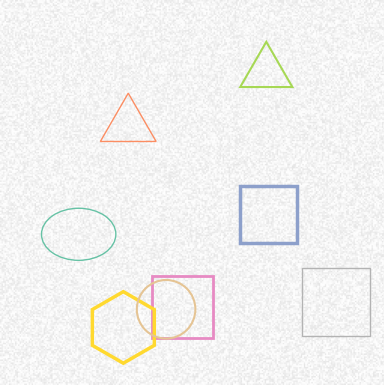[{"shape": "oval", "thickness": 1, "radius": 0.48, "center": [0.204, 0.391]}, {"shape": "triangle", "thickness": 1, "radius": 0.42, "center": [0.333, 0.674]}, {"shape": "square", "thickness": 2.5, "radius": 0.37, "center": [0.697, 0.443]}, {"shape": "square", "thickness": 2, "radius": 0.4, "center": [0.474, 0.202]}, {"shape": "triangle", "thickness": 1.5, "radius": 0.39, "center": [0.692, 0.813]}, {"shape": "hexagon", "thickness": 2.5, "radius": 0.46, "center": [0.32, 0.15]}, {"shape": "circle", "thickness": 1.5, "radius": 0.38, "center": [0.431, 0.197]}, {"shape": "square", "thickness": 1, "radius": 0.44, "center": [0.872, 0.214]}]